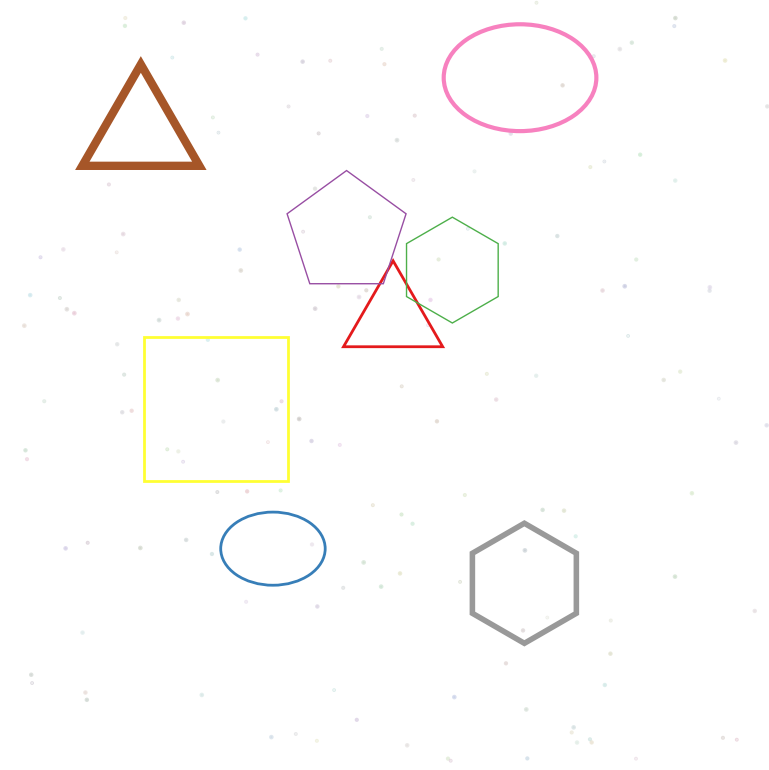[{"shape": "triangle", "thickness": 1, "radius": 0.37, "center": [0.511, 0.587]}, {"shape": "oval", "thickness": 1, "radius": 0.34, "center": [0.354, 0.287]}, {"shape": "hexagon", "thickness": 0.5, "radius": 0.34, "center": [0.587, 0.649]}, {"shape": "pentagon", "thickness": 0.5, "radius": 0.41, "center": [0.45, 0.697]}, {"shape": "square", "thickness": 1, "radius": 0.47, "center": [0.281, 0.469]}, {"shape": "triangle", "thickness": 3, "radius": 0.44, "center": [0.183, 0.829]}, {"shape": "oval", "thickness": 1.5, "radius": 0.5, "center": [0.675, 0.899]}, {"shape": "hexagon", "thickness": 2, "radius": 0.39, "center": [0.681, 0.242]}]